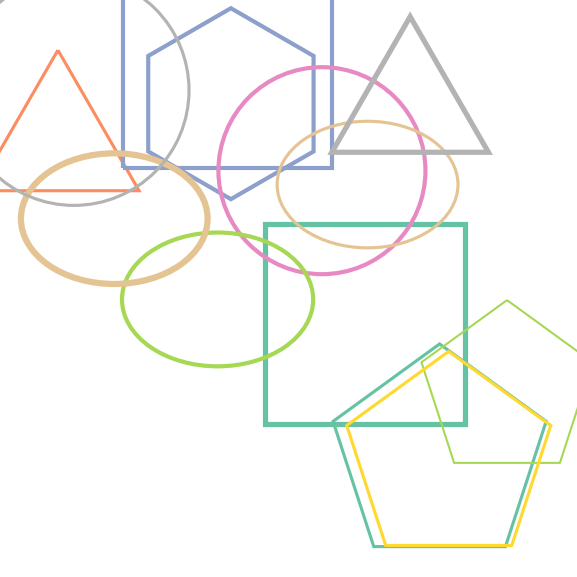[{"shape": "square", "thickness": 2.5, "radius": 0.87, "center": [0.632, 0.438]}, {"shape": "pentagon", "thickness": 1.5, "radius": 0.97, "center": [0.761, 0.21]}, {"shape": "triangle", "thickness": 1.5, "radius": 0.81, "center": [0.1, 0.75]}, {"shape": "square", "thickness": 2, "radius": 0.91, "center": [0.394, 0.89]}, {"shape": "hexagon", "thickness": 2, "radius": 0.83, "center": [0.4, 0.82]}, {"shape": "circle", "thickness": 2, "radius": 0.9, "center": [0.557, 0.704]}, {"shape": "pentagon", "thickness": 1, "radius": 0.78, "center": [0.878, 0.324]}, {"shape": "oval", "thickness": 2, "radius": 0.83, "center": [0.377, 0.481]}, {"shape": "pentagon", "thickness": 1.5, "radius": 0.93, "center": [0.777, 0.205]}, {"shape": "oval", "thickness": 1.5, "radius": 0.78, "center": [0.636, 0.68]}, {"shape": "oval", "thickness": 3, "radius": 0.81, "center": [0.198, 0.621]}, {"shape": "circle", "thickness": 1.5, "radius": 1.0, "center": [0.128, 0.843]}, {"shape": "triangle", "thickness": 2.5, "radius": 0.78, "center": [0.71, 0.814]}]